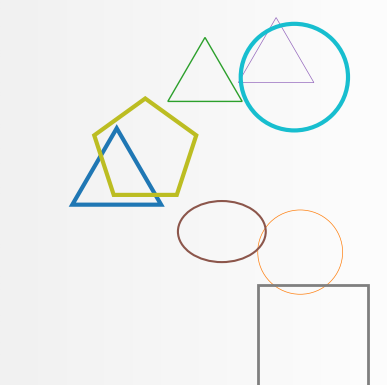[{"shape": "triangle", "thickness": 3, "radius": 0.66, "center": [0.301, 0.535]}, {"shape": "circle", "thickness": 0.5, "radius": 0.55, "center": [0.775, 0.345]}, {"shape": "triangle", "thickness": 1, "radius": 0.55, "center": [0.529, 0.792]}, {"shape": "triangle", "thickness": 0.5, "radius": 0.56, "center": [0.713, 0.842]}, {"shape": "oval", "thickness": 1.5, "radius": 0.57, "center": [0.572, 0.399]}, {"shape": "square", "thickness": 2, "radius": 0.71, "center": [0.808, 0.118]}, {"shape": "pentagon", "thickness": 3, "radius": 0.69, "center": [0.375, 0.606]}, {"shape": "circle", "thickness": 3, "radius": 0.69, "center": [0.76, 0.8]}]